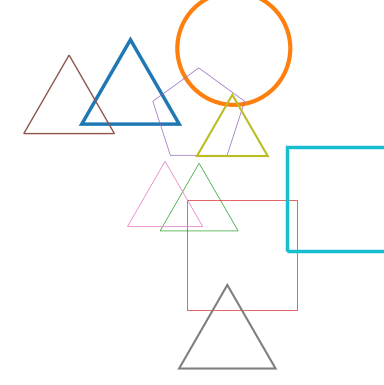[{"shape": "triangle", "thickness": 2.5, "radius": 0.73, "center": [0.339, 0.751]}, {"shape": "circle", "thickness": 3, "radius": 0.73, "center": [0.607, 0.874]}, {"shape": "triangle", "thickness": 0.5, "radius": 0.59, "center": [0.517, 0.459]}, {"shape": "square", "thickness": 0.5, "radius": 0.71, "center": [0.628, 0.337]}, {"shape": "pentagon", "thickness": 0.5, "radius": 0.63, "center": [0.516, 0.698]}, {"shape": "triangle", "thickness": 1, "radius": 0.68, "center": [0.179, 0.721]}, {"shape": "triangle", "thickness": 0.5, "radius": 0.56, "center": [0.429, 0.468]}, {"shape": "triangle", "thickness": 1.5, "radius": 0.72, "center": [0.59, 0.115]}, {"shape": "triangle", "thickness": 1.5, "radius": 0.53, "center": [0.604, 0.648]}, {"shape": "square", "thickness": 2.5, "radius": 0.67, "center": [0.881, 0.483]}]